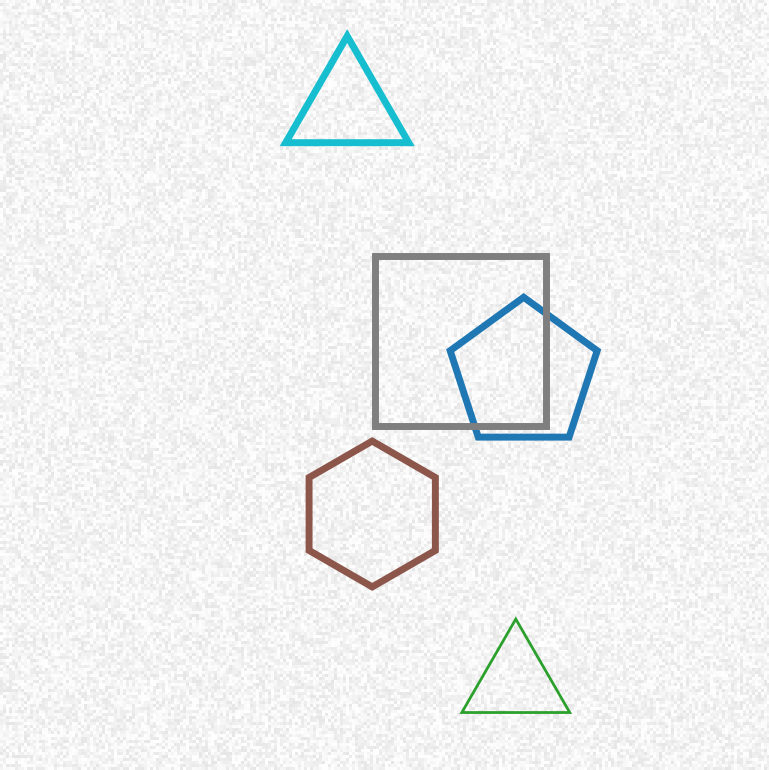[{"shape": "pentagon", "thickness": 2.5, "radius": 0.5, "center": [0.68, 0.514]}, {"shape": "triangle", "thickness": 1, "radius": 0.4, "center": [0.67, 0.115]}, {"shape": "hexagon", "thickness": 2.5, "radius": 0.47, "center": [0.483, 0.332]}, {"shape": "square", "thickness": 2.5, "radius": 0.55, "center": [0.598, 0.557]}, {"shape": "triangle", "thickness": 2.5, "radius": 0.46, "center": [0.451, 0.861]}]